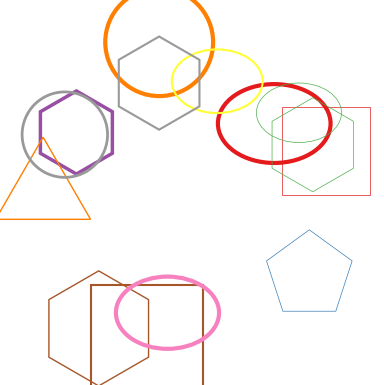[{"shape": "square", "thickness": 0.5, "radius": 0.57, "center": [0.847, 0.609]}, {"shape": "oval", "thickness": 3, "radius": 0.73, "center": [0.712, 0.679]}, {"shape": "pentagon", "thickness": 0.5, "radius": 0.58, "center": [0.803, 0.286]}, {"shape": "oval", "thickness": 0.5, "radius": 0.55, "center": [0.777, 0.707]}, {"shape": "hexagon", "thickness": 0.5, "radius": 0.61, "center": [0.812, 0.624]}, {"shape": "hexagon", "thickness": 2.5, "radius": 0.54, "center": [0.198, 0.656]}, {"shape": "circle", "thickness": 3, "radius": 0.7, "center": [0.413, 0.89]}, {"shape": "triangle", "thickness": 1, "radius": 0.71, "center": [0.112, 0.501]}, {"shape": "oval", "thickness": 1.5, "radius": 0.59, "center": [0.564, 0.789]}, {"shape": "square", "thickness": 1.5, "radius": 0.73, "center": [0.381, 0.113]}, {"shape": "hexagon", "thickness": 1, "radius": 0.75, "center": [0.256, 0.147]}, {"shape": "oval", "thickness": 3, "radius": 0.67, "center": [0.435, 0.188]}, {"shape": "circle", "thickness": 2, "radius": 0.55, "center": [0.168, 0.65]}, {"shape": "hexagon", "thickness": 1.5, "radius": 0.6, "center": [0.413, 0.784]}]